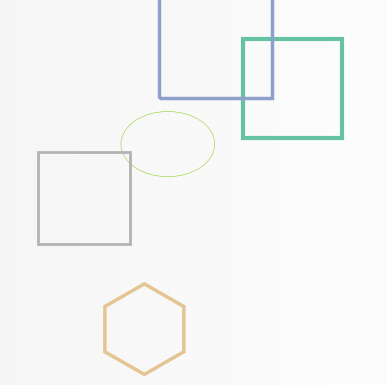[{"shape": "square", "thickness": 3, "radius": 0.64, "center": [0.754, 0.77]}, {"shape": "square", "thickness": 2.5, "radius": 0.73, "center": [0.556, 0.893]}, {"shape": "oval", "thickness": 0.5, "radius": 0.6, "center": [0.433, 0.626]}, {"shape": "hexagon", "thickness": 2.5, "radius": 0.59, "center": [0.373, 0.145]}, {"shape": "square", "thickness": 2, "radius": 0.6, "center": [0.217, 0.487]}]